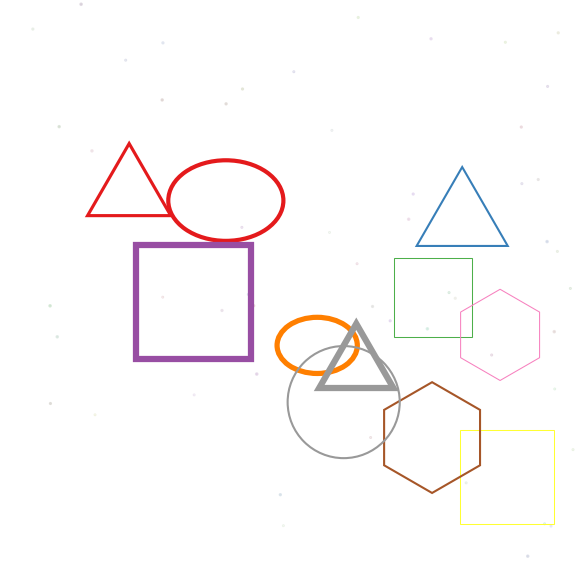[{"shape": "oval", "thickness": 2, "radius": 0.5, "center": [0.391, 0.652]}, {"shape": "triangle", "thickness": 1.5, "radius": 0.42, "center": [0.224, 0.667]}, {"shape": "triangle", "thickness": 1, "radius": 0.46, "center": [0.8, 0.619]}, {"shape": "square", "thickness": 0.5, "radius": 0.34, "center": [0.75, 0.485]}, {"shape": "square", "thickness": 3, "radius": 0.5, "center": [0.335, 0.476]}, {"shape": "oval", "thickness": 2.5, "radius": 0.35, "center": [0.549, 0.401]}, {"shape": "square", "thickness": 0.5, "radius": 0.41, "center": [0.878, 0.173]}, {"shape": "hexagon", "thickness": 1, "radius": 0.48, "center": [0.748, 0.241]}, {"shape": "hexagon", "thickness": 0.5, "radius": 0.39, "center": [0.866, 0.419]}, {"shape": "triangle", "thickness": 3, "radius": 0.37, "center": [0.617, 0.364]}, {"shape": "circle", "thickness": 1, "radius": 0.49, "center": [0.595, 0.303]}]